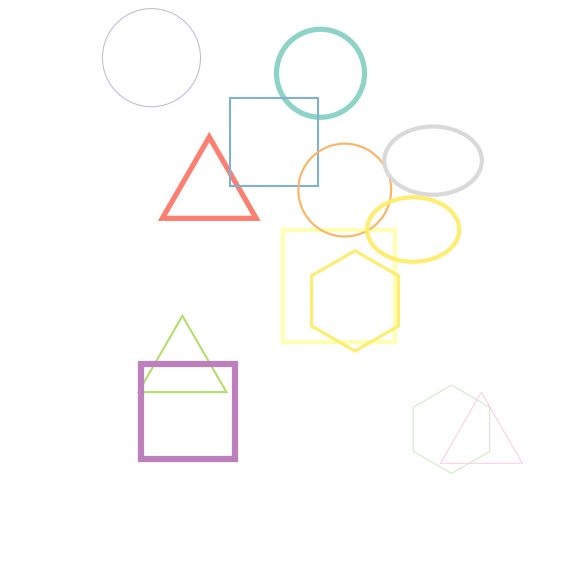[{"shape": "circle", "thickness": 2.5, "radius": 0.38, "center": [0.555, 0.872]}, {"shape": "square", "thickness": 2, "radius": 0.49, "center": [0.587, 0.504]}, {"shape": "circle", "thickness": 0.5, "radius": 0.42, "center": [0.262, 0.899]}, {"shape": "triangle", "thickness": 2.5, "radius": 0.47, "center": [0.362, 0.668]}, {"shape": "square", "thickness": 1, "radius": 0.38, "center": [0.475, 0.754]}, {"shape": "circle", "thickness": 1, "radius": 0.4, "center": [0.597, 0.67]}, {"shape": "triangle", "thickness": 1, "radius": 0.44, "center": [0.316, 0.364]}, {"shape": "triangle", "thickness": 0.5, "radius": 0.41, "center": [0.834, 0.238]}, {"shape": "oval", "thickness": 2, "radius": 0.42, "center": [0.75, 0.721]}, {"shape": "square", "thickness": 3, "radius": 0.41, "center": [0.326, 0.286]}, {"shape": "hexagon", "thickness": 0.5, "radius": 0.38, "center": [0.782, 0.256]}, {"shape": "oval", "thickness": 2, "radius": 0.4, "center": [0.715, 0.602]}, {"shape": "hexagon", "thickness": 1.5, "radius": 0.43, "center": [0.615, 0.478]}]